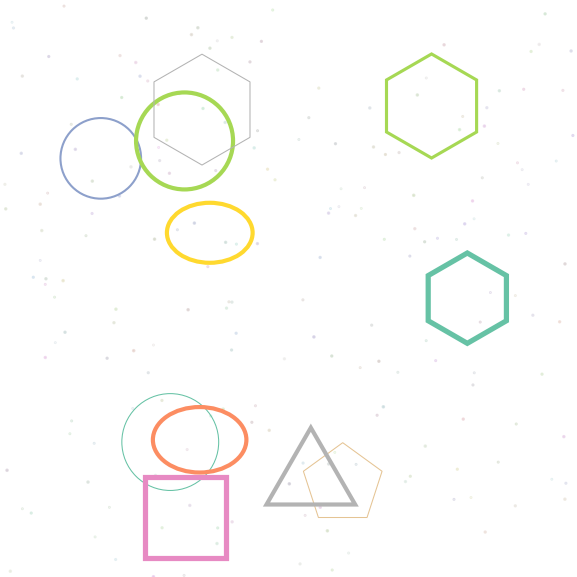[{"shape": "hexagon", "thickness": 2.5, "radius": 0.39, "center": [0.809, 0.483]}, {"shape": "circle", "thickness": 0.5, "radius": 0.42, "center": [0.295, 0.234]}, {"shape": "oval", "thickness": 2, "radius": 0.4, "center": [0.346, 0.238]}, {"shape": "circle", "thickness": 1, "radius": 0.35, "center": [0.174, 0.725]}, {"shape": "square", "thickness": 2.5, "radius": 0.35, "center": [0.321, 0.103]}, {"shape": "hexagon", "thickness": 1.5, "radius": 0.45, "center": [0.747, 0.816]}, {"shape": "circle", "thickness": 2, "radius": 0.42, "center": [0.32, 0.755]}, {"shape": "oval", "thickness": 2, "radius": 0.37, "center": [0.363, 0.596]}, {"shape": "pentagon", "thickness": 0.5, "radius": 0.36, "center": [0.593, 0.161]}, {"shape": "triangle", "thickness": 2, "radius": 0.44, "center": [0.538, 0.17]}, {"shape": "hexagon", "thickness": 0.5, "radius": 0.48, "center": [0.35, 0.809]}]